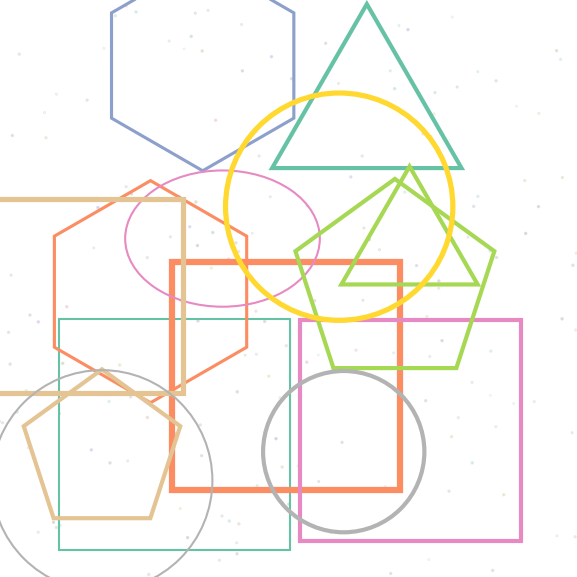[{"shape": "triangle", "thickness": 2, "radius": 0.95, "center": [0.635, 0.803]}, {"shape": "square", "thickness": 1, "radius": 1.0, "center": [0.302, 0.246]}, {"shape": "hexagon", "thickness": 1.5, "radius": 0.96, "center": [0.261, 0.494]}, {"shape": "square", "thickness": 3, "radius": 0.98, "center": [0.495, 0.348]}, {"shape": "hexagon", "thickness": 1.5, "radius": 0.91, "center": [0.351, 0.886]}, {"shape": "oval", "thickness": 1, "radius": 0.84, "center": [0.385, 0.586]}, {"shape": "square", "thickness": 2, "radius": 0.96, "center": [0.711, 0.254]}, {"shape": "pentagon", "thickness": 2, "radius": 0.91, "center": [0.684, 0.508]}, {"shape": "triangle", "thickness": 2, "radius": 0.68, "center": [0.709, 0.575]}, {"shape": "circle", "thickness": 2.5, "radius": 0.98, "center": [0.587, 0.641]}, {"shape": "pentagon", "thickness": 2, "radius": 0.71, "center": [0.177, 0.217]}, {"shape": "square", "thickness": 2.5, "radius": 0.84, "center": [0.149, 0.487]}, {"shape": "circle", "thickness": 1, "radius": 0.96, "center": [0.177, 0.167]}, {"shape": "circle", "thickness": 2, "radius": 0.7, "center": [0.595, 0.217]}]